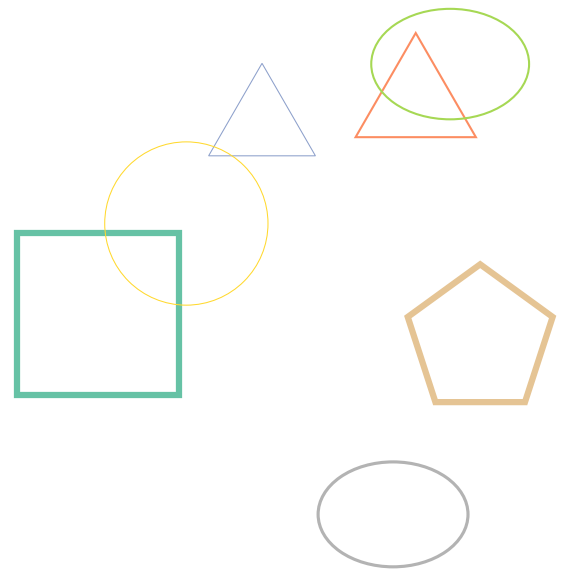[{"shape": "square", "thickness": 3, "radius": 0.7, "center": [0.17, 0.455]}, {"shape": "triangle", "thickness": 1, "radius": 0.6, "center": [0.72, 0.822]}, {"shape": "triangle", "thickness": 0.5, "radius": 0.53, "center": [0.454, 0.783]}, {"shape": "oval", "thickness": 1, "radius": 0.68, "center": [0.78, 0.888]}, {"shape": "circle", "thickness": 0.5, "radius": 0.71, "center": [0.323, 0.612]}, {"shape": "pentagon", "thickness": 3, "radius": 0.66, "center": [0.832, 0.41]}, {"shape": "oval", "thickness": 1.5, "radius": 0.65, "center": [0.681, 0.108]}]